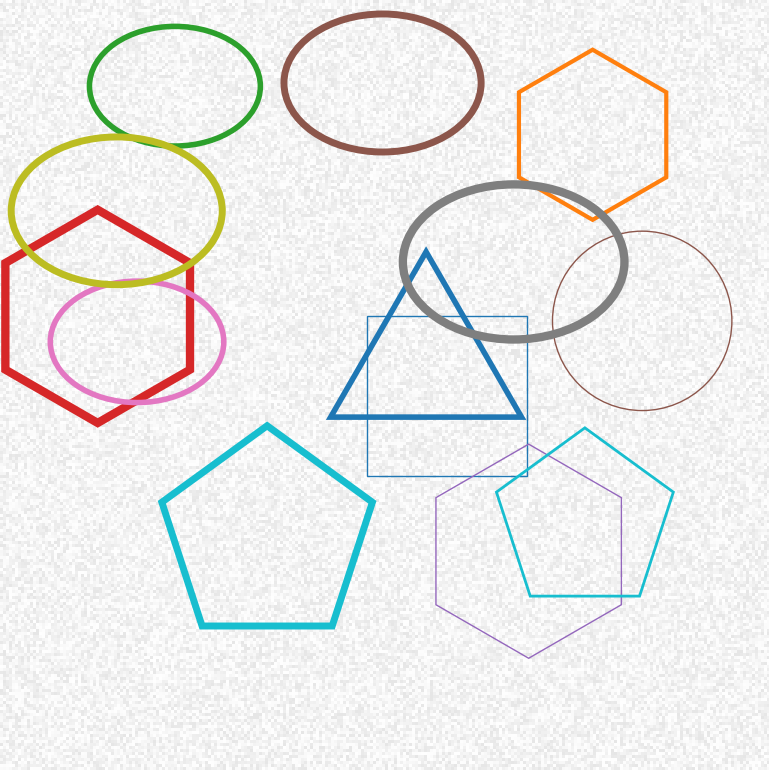[{"shape": "triangle", "thickness": 2, "radius": 0.72, "center": [0.553, 0.53]}, {"shape": "square", "thickness": 0.5, "radius": 0.52, "center": [0.58, 0.485]}, {"shape": "hexagon", "thickness": 1.5, "radius": 0.55, "center": [0.77, 0.825]}, {"shape": "oval", "thickness": 2, "radius": 0.55, "center": [0.227, 0.888]}, {"shape": "hexagon", "thickness": 3, "radius": 0.69, "center": [0.127, 0.589]}, {"shape": "hexagon", "thickness": 0.5, "radius": 0.7, "center": [0.687, 0.284]}, {"shape": "oval", "thickness": 2.5, "radius": 0.64, "center": [0.497, 0.892]}, {"shape": "circle", "thickness": 0.5, "radius": 0.58, "center": [0.834, 0.583]}, {"shape": "oval", "thickness": 2, "radius": 0.56, "center": [0.178, 0.556]}, {"shape": "oval", "thickness": 3, "radius": 0.72, "center": [0.667, 0.66]}, {"shape": "oval", "thickness": 2.5, "radius": 0.69, "center": [0.152, 0.726]}, {"shape": "pentagon", "thickness": 1, "radius": 0.6, "center": [0.76, 0.324]}, {"shape": "pentagon", "thickness": 2.5, "radius": 0.72, "center": [0.347, 0.303]}]